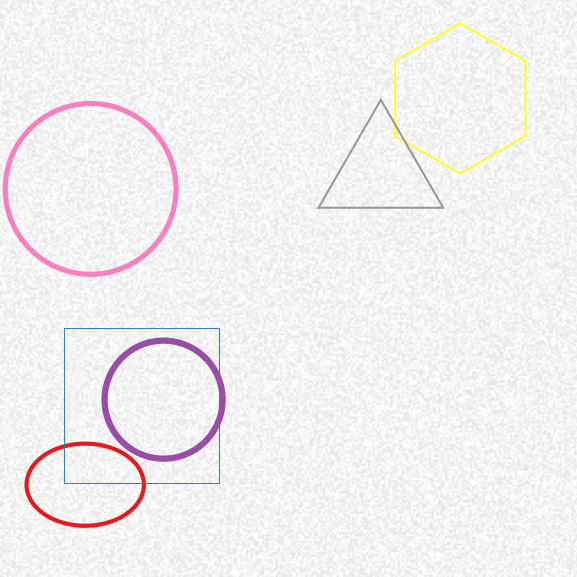[{"shape": "oval", "thickness": 2, "radius": 0.51, "center": [0.148, 0.16]}, {"shape": "square", "thickness": 0.5, "radius": 0.67, "center": [0.245, 0.297]}, {"shape": "circle", "thickness": 3, "radius": 0.51, "center": [0.283, 0.307]}, {"shape": "hexagon", "thickness": 1, "radius": 0.65, "center": [0.797, 0.829]}, {"shape": "circle", "thickness": 2.5, "radius": 0.74, "center": [0.157, 0.672]}, {"shape": "triangle", "thickness": 1, "radius": 0.62, "center": [0.659, 0.702]}]